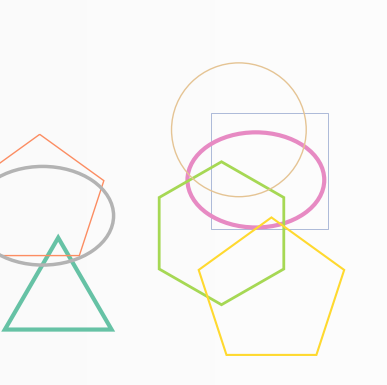[{"shape": "triangle", "thickness": 3, "radius": 0.8, "center": [0.15, 0.224]}, {"shape": "pentagon", "thickness": 1, "radius": 0.87, "center": [0.102, 0.477]}, {"shape": "square", "thickness": 0.5, "radius": 0.75, "center": [0.695, 0.557]}, {"shape": "oval", "thickness": 3, "radius": 0.88, "center": [0.66, 0.533]}, {"shape": "hexagon", "thickness": 2, "radius": 0.93, "center": [0.572, 0.394]}, {"shape": "pentagon", "thickness": 1.5, "radius": 0.99, "center": [0.7, 0.238]}, {"shape": "circle", "thickness": 1, "radius": 0.87, "center": [0.616, 0.663]}, {"shape": "oval", "thickness": 2.5, "radius": 0.91, "center": [0.11, 0.44]}]